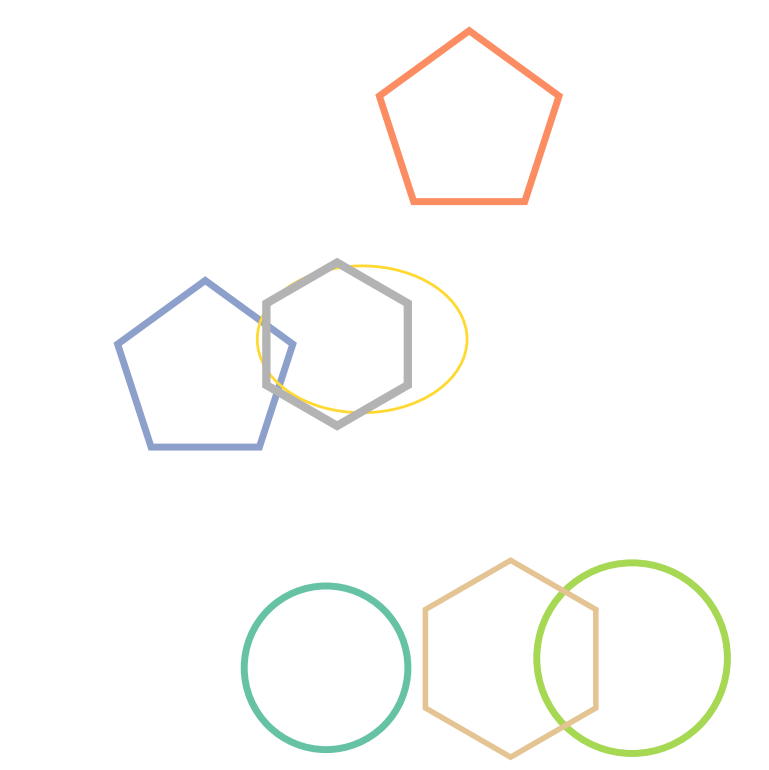[{"shape": "circle", "thickness": 2.5, "radius": 0.53, "center": [0.423, 0.133]}, {"shape": "pentagon", "thickness": 2.5, "radius": 0.61, "center": [0.609, 0.837]}, {"shape": "pentagon", "thickness": 2.5, "radius": 0.6, "center": [0.267, 0.516]}, {"shape": "circle", "thickness": 2.5, "radius": 0.62, "center": [0.821, 0.145]}, {"shape": "oval", "thickness": 1, "radius": 0.68, "center": [0.47, 0.559]}, {"shape": "hexagon", "thickness": 2, "radius": 0.64, "center": [0.663, 0.144]}, {"shape": "hexagon", "thickness": 3, "radius": 0.53, "center": [0.438, 0.553]}]